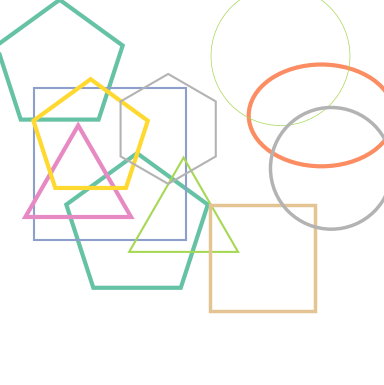[{"shape": "pentagon", "thickness": 3, "radius": 0.86, "center": [0.155, 0.829]}, {"shape": "pentagon", "thickness": 3, "radius": 0.97, "center": [0.356, 0.409]}, {"shape": "oval", "thickness": 3, "radius": 0.94, "center": [0.835, 0.7]}, {"shape": "square", "thickness": 1.5, "radius": 0.99, "center": [0.286, 0.574]}, {"shape": "triangle", "thickness": 3, "radius": 0.79, "center": [0.203, 0.516]}, {"shape": "circle", "thickness": 0.5, "radius": 0.9, "center": [0.729, 0.854]}, {"shape": "triangle", "thickness": 1.5, "radius": 0.82, "center": [0.477, 0.427]}, {"shape": "pentagon", "thickness": 3, "radius": 0.78, "center": [0.235, 0.638]}, {"shape": "square", "thickness": 2.5, "radius": 0.69, "center": [0.682, 0.329]}, {"shape": "hexagon", "thickness": 1.5, "radius": 0.71, "center": [0.437, 0.665]}, {"shape": "circle", "thickness": 2.5, "radius": 0.79, "center": [0.861, 0.563]}]